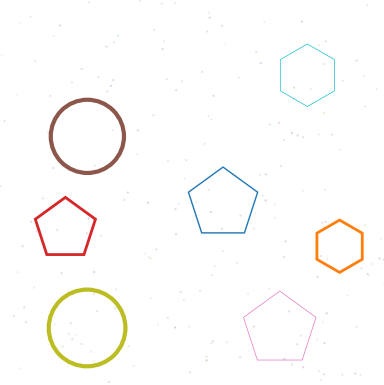[{"shape": "pentagon", "thickness": 1, "radius": 0.47, "center": [0.579, 0.472]}, {"shape": "hexagon", "thickness": 2, "radius": 0.34, "center": [0.882, 0.36]}, {"shape": "pentagon", "thickness": 2, "radius": 0.41, "center": [0.17, 0.405]}, {"shape": "circle", "thickness": 3, "radius": 0.48, "center": [0.227, 0.646]}, {"shape": "pentagon", "thickness": 0.5, "radius": 0.5, "center": [0.727, 0.145]}, {"shape": "circle", "thickness": 3, "radius": 0.5, "center": [0.226, 0.148]}, {"shape": "hexagon", "thickness": 0.5, "radius": 0.41, "center": [0.798, 0.805]}]